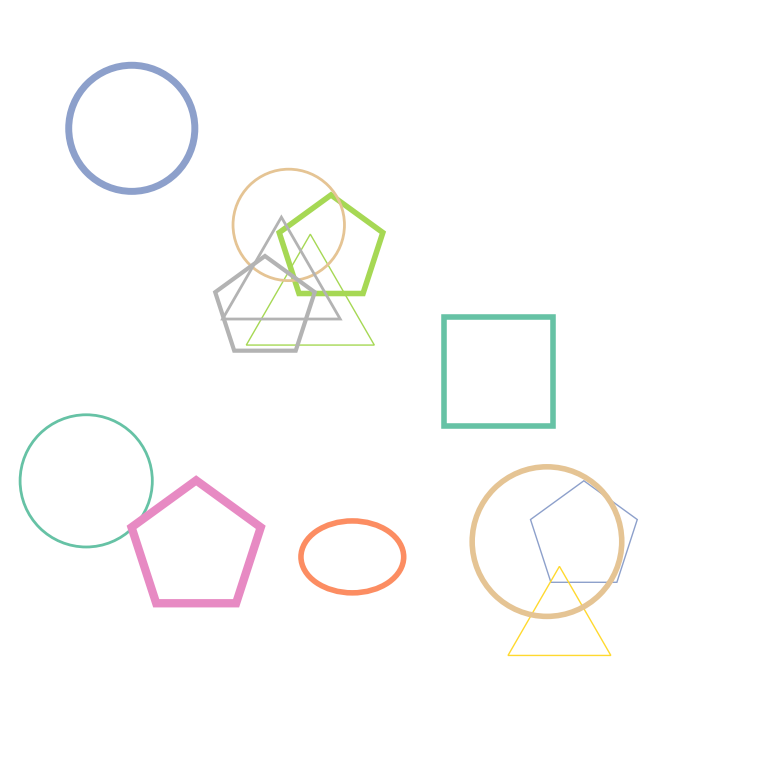[{"shape": "square", "thickness": 2, "radius": 0.35, "center": [0.647, 0.517]}, {"shape": "circle", "thickness": 1, "radius": 0.43, "center": [0.112, 0.375]}, {"shape": "oval", "thickness": 2, "radius": 0.33, "center": [0.458, 0.277]}, {"shape": "circle", "thickness": 2.5, "radius": 0.41, "center": [0.171, 0.833]}, {"shape": "pentagon", "thickness": 0.5, "radius": 0.36, "center": [0.758, 0.303]}, {"shape": "pentagon", "thickness": 3, "radius": 0.44, "center": [0.255, 0.288]}, {"shape": "pentagon", "thickness": 2, "radius": 0.35, "center": [0.43, 0.676]}, {"shape": "triangle", "thickness": 0.5, "radius": 0.48, "center": [0.403, 0.6]}, {"shape": "triangle", "thickness": 0.5, "radius": 0.39, "center": [0.727, 0.187]}, {"shape": "circle", "thickness": 2, "radius": 0.49, "center": [0.71, 0.297]}, {"shape": "circle", "thickness": 1, "radius": 0.36, "center": [0.375, 0.708]}, {"shape": "triangle", "thickness": 1, "radius": 0.44, "center": [0.365, 0.63]}, {"shape": "pentagon", "thickness": 1.5, "radius": 0.34, "center": [0.344, 0.6]}]